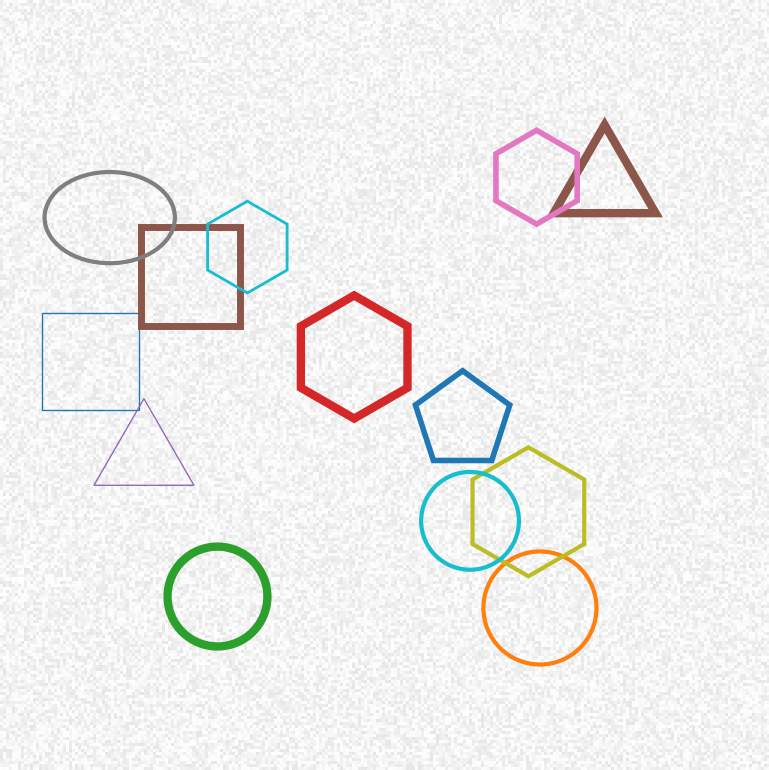[{"shape": "square", "thickness": 0.5, "radius": 0.32, "center": [0.117, 0.531]}, {"shape": "pentagon", "thickness": 2, "radius": 0.32, "center": [0.601, 0.454]}, {"shape": "circle", "thickness": 1.5, "radius": 0.37, "center": [0.701, 0.21]}, {"shape": "circle", "thickness": 3, "radius": 0.32, "center": [0.282, 0.225]}, {"shape": "hexagon", "thickness": 3, "radius": 0.4, "center": [0.46, 0.536]}, {"shape": "triangle", "thickness": 0.5, "radius": 0.37, "center": [0.187, 0.407]}, {"shape": "square", "thickness": 2.5, "radius": 0.32, "center": [0.247, 0.641]}, {"shape": "triangle", "thickness": 3, "radius": 0.38, "center": [0.785, 0.761]}, {"shape": "hexagon", "thickness": 2, "radius": 0.3, "center": [0.697, 0.77]}, {"shape": "oval", "thickness": 1.5, "radius": 0.42, "center": [0.143, 0.717]}, {"shape": "hexagon", "thickness": 1.5, "radius": 0.42, "center": [0.686, 0.335]}, {"shape": "circle", "thickness": 1.5, "radius": 0.32, "center": [0.61, 0.324]}, {"shape": "hexagon", "thickness": 1, "radius": 0.3, "center": [0.321, 0.679]}]